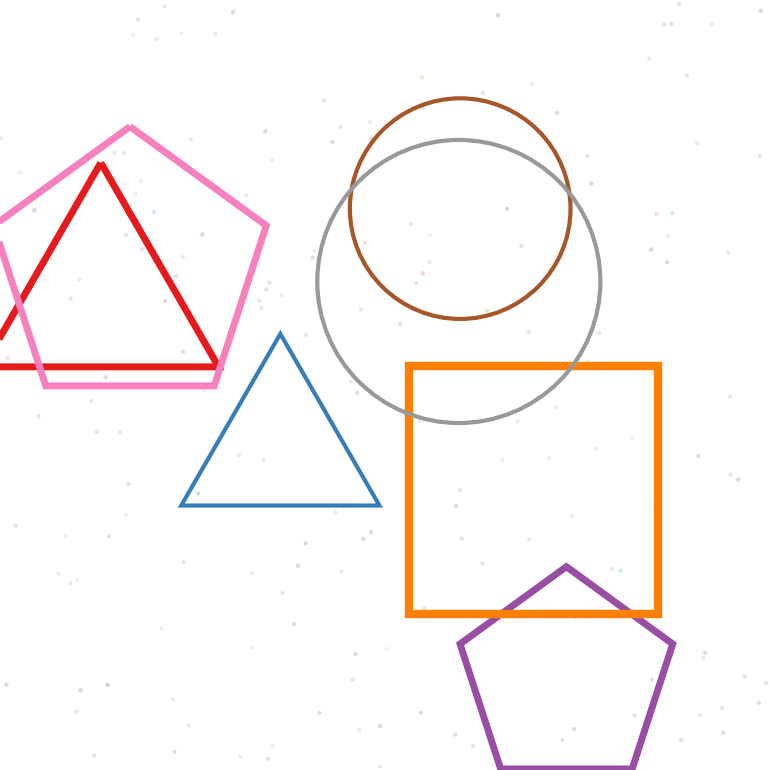[{"shape": "triangle", "thickness": 2.5, "radius": 0.88, "center": [0.131, 0.612]}, {"shape": "triangle", "thickness": 1.5, "radius": 0.74, "center": [0.364, 0.418]}, {"shape": "pentagon", "thickness": 2.5, "radius": 0.73, "center": [0.736, 0.119]}, {"shape": "square", "thickness": 3, "radius": 0.81, "center": [0.693, 0.364]}, {"shape": "circle", "thickness": 1.5, "radius": 0.72, "center": [0.598, 0.729]}, {"shape": "pentagon", "thickness": 2.5, "radius": 0.93, "center": [0.169, 0.649]}, {"shape": "circle", "thickness": 1.5, "radius": 0.92, "center": [0.596, 0.634]}]